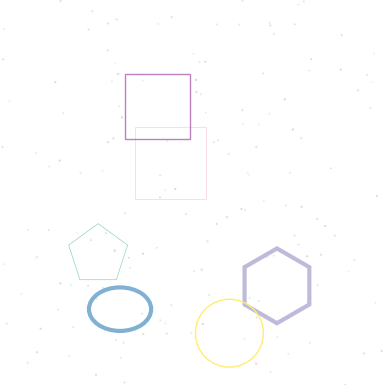[{"shape": "pentagon", "thickness": 0.5, "radius": 0.4, "center": [0.255, 0.339]}, {"shape": "hexagon", "thickness": 3, "radius": 0.49, "center": [0.719, 0.258]}, {"shape": "oval", "thickness": 3, "radius": 0.4, "center": [0.312, 0.197]}, {"shape": "square", "thickness": 0.5, "radius": 0.47, "center": [0.443, 0.577]}, {"shape": "square", "thickness": 1, "radius": 0.42, "center": [0.408, 0.724]}, {"shape": "circle", "thickness": 1, "radius": 0.44, "center": [0.596, 0.135]}]